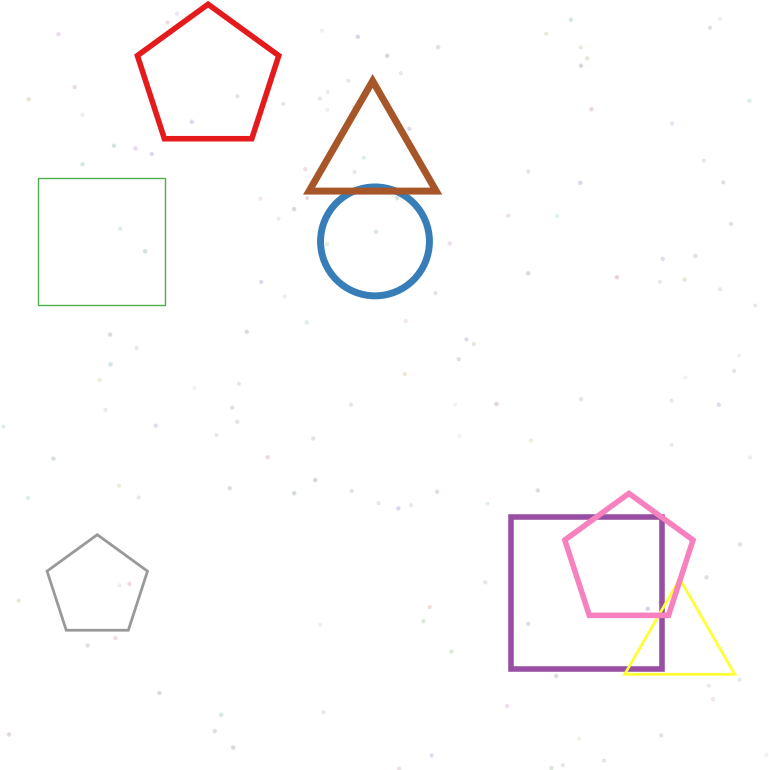[{"shape": "pentagon", "thickness": 2, "radius": 0.48, "center": [0.27, 0.898]}, {"shape": "circle", "thickness": 2.5, "radius": 0.35, "center": [0.487, 0.686]}, {"shape": "square", "thickness": 0.5, "radius": 0.41, "center": [0.132, 0.686]}, {"shape": "square", "thickness": 2, "radius": 0.49, "center": [0.762, 0.23]}, {"shape": "triangle", "thickness": 1, "radius": 0.41, "center": [0.883, 0.166]}, {"shape": "triangle", "thickness": 2.5, "radius": 0.48, "center": [0.484, 0.799]}, {"shape": "pentagon", "thickness": 2, "radius": 0.44, "center": [0.817, 0.272]}, {"shape": "pentagon", "thickness": 1, "radius": 0.34, "center": [0.126, 0.237]}]